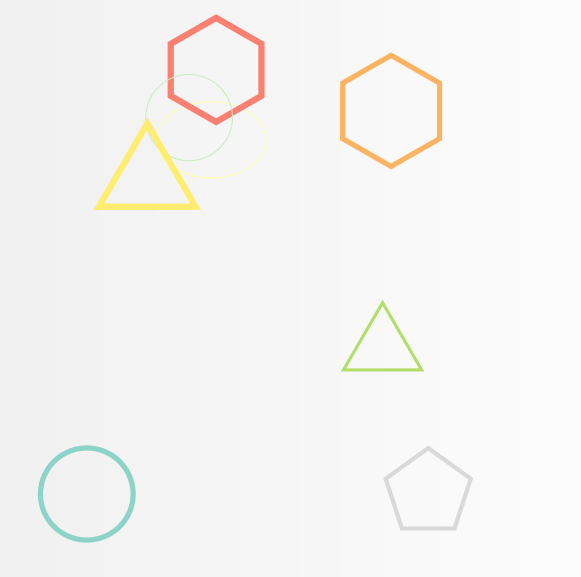[{"shape": "circle", "thickness": 2.5, "radius": 0.4, "center": [0.149, 0.144]}, {"shape": "oval", "thickness": 0.5, "radius": 0.47, "center": [0.363, 0.757]}, {"shape": "hexagon", "thickness": 3, "radius": 0.45, "center": [0.372, 0.878]}, {"shape": "hexagon", "thickness": 2.5, "radius": 0.48, "center": [0.673, 0.807]}, {"shape": "triangle", "thickness": 1.5, "radius": 0.39, "center": [0.658, 0.397]}, {"shape": "pentagon", "thickness": 2, "radius": 0.38, "center": [0.737, 0.146]}, {"shape": "circle", "thickness": 0.5, "radius": 0.37, "center": [0.325, 0.796]}, {"shape": "triangle", "thickness": 3, "radius": 0.48, "center": [0.253, 0.689]}]